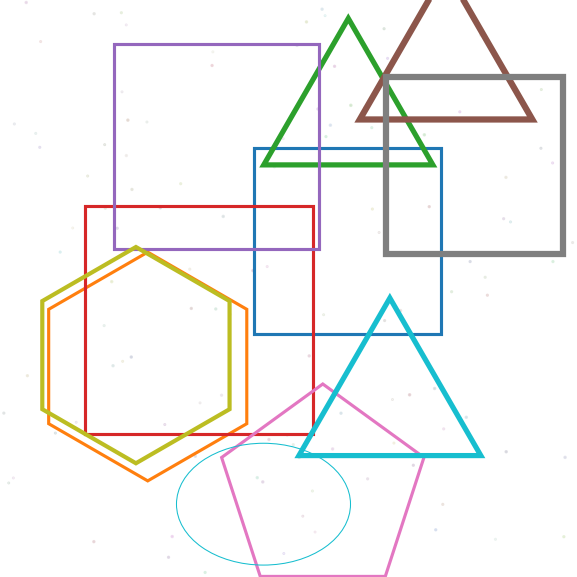[{"shape": "square", "thickness": 1.5, "radius": 0.81, "center": [0.601, 0.582]}, {"shape": "hexagon", "thickness": 1.5, "radius": 0.99, "center": [0.256, 0.364]}, {"shape": "triangle", "thickness": 2.5, "radius": 0.85, "center": [0.603, 0.798]}, {"shape": "square", "thickness": 1.5, "radius": 0.99, "center": [0.345, 0.445]}, {"shape": "square", "thickness": 1.5, "radius": 0.89, "center": [0.375, 0.746]}, {"shape": "triangle", "thickness": 3, "radius": 0.86, "center": [0.772, 0.879]}, {"shape": "pentagon", "thickness": 1.5, "radius": 0.92, "center": [0.559, 0.15]}, {"shape": "square", "thickness": 3, "radius": 0.77, "center": [0.821, 0.712]}, {"shape": "hexagon", "thickness": 2, "radius": 0.94, "center": [0.235, 0.384]}, {"shape": "oval", "thickness": 0.5, "radius": 0.75, "center": [0.456, 0.126]}, {"shape": "triangle", "thickness": 2.5, "radius": 0.91, "center": [0.675, 0.301]}]